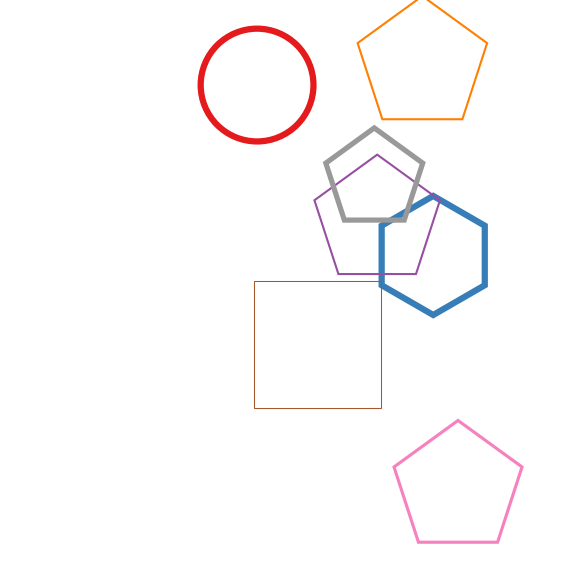[{"shape": "circle", "thickness": 3, "radius": 0.49, "center": [0.445, 0.852]}, {"shape": "hexagon", "thickness": 3, "radius": 0.52, "center": [0.75, 0.557]}, {"shape": "pentagon", "thickness": 1, "radius": 0.57, "center": [0.653, 0.617]}, {"shape": "pentagon", "thickness": 1, "radius": 0.59, "center": [0.731, 0.888]}, {"shape": "square", "thickness": 0.5, "radius": 0.55, "center": [0.55, 0.403]}, {"shape": "pentagon", "thickness": 1.5, "radius": 0.58, "center": [0.793, 0.155]}, {"shape": "pentagon", "thickness": 2.5, "radius": 0.44, "center": [0.648, 0.689]}]